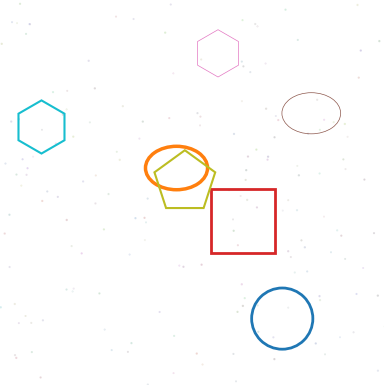[{"shape": "circle", "thickness": 2, "radius": 0.4, "center": [0.733, 0.172]}, {"shape": "oval", "thickness": 2.5, "radius": 0.4, "center": [0.458, 0.564]}, {"shape": "square", "thickness": 2, "radius": 0.41, "center": [0.631, 0.426]}, {"shape": "oval", "thickness": 0.5, "radius": 0.38, "center": [0.809, 0.706]}, {"shape": "hexagon", "thickness": 0.5, "radius": 0.31, "center": [0.566, 0.861]}, {"shape": "pentagon", "thickness": 1.5, "radius": 0.41, "center": [0.48, 0.527]}, {"shape": "hexagon", "thickness": 1.5, "radius": 0.34, "center": [0.108, 0.67]}]